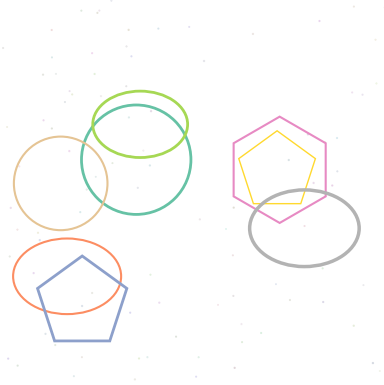[{"shape": "circle", "thickness": 2, "radius": 0.71, "center": [0.354, 0.585]}, {"shape": "oval", "thickness": 1.5, "radius": 0.7, "center": [0.174, 0.282]}, {"shape": "pentagon", "thickness": 2, "radius": 0.61, "center": [0.213, 0.213]}, {"shape": "hexagon", "thickness": 1.5, "radius": 0.69, "center": [0.726, 0.559]}, {"shape": "oval", "thickness": 2, "radius": 0.62, "center": [0.364, 0.677]}, {"shape": "pentagon", "thickness": 1, "radius": 0.52, "center": [0.72, 0.556]}, {"shape": "circle", "thickness": 1.5, "radius": 0.61, "center": [0.158, 0.524]}, {"shape": "oval", "thickness": 2.5, "radius": 0.71, "center": [0.791, 0.407]}]